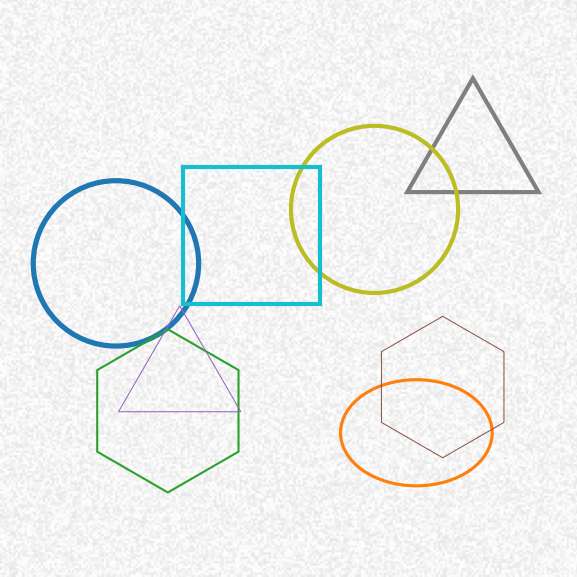[{"shape": "circle", "thickness": 2.5, "radius": 0.72, "center": [0.201, 0.543]}, {"shape": "oval", "thickness": 1.5, "radius": 0.66, "center": [0.721, 0.25]}, {"shape": "hexagon", "thickness": 1, "radius": 0.71, "center": [0.291, 0.288]}, {"shape": "triangle", "thickness": 0.5, "radius": 0.61, "center": [0.311, 0.347]}, {"shape": "hexagon", "thickness": 0.5, "radius": 0.61, "center": [0.767, 0.329]}, {"shape": "triangle", "thickness": 2, "radius": 0.66, "center": [0.819, 0.732]}, {"shape": "circle", "thickness": 2, "radius": 0.72, "center": [0.649, 0.637]}, {"shape": "square", "thickness": 2, "radius": 0.59, "center": [0.435, 0.591]}]